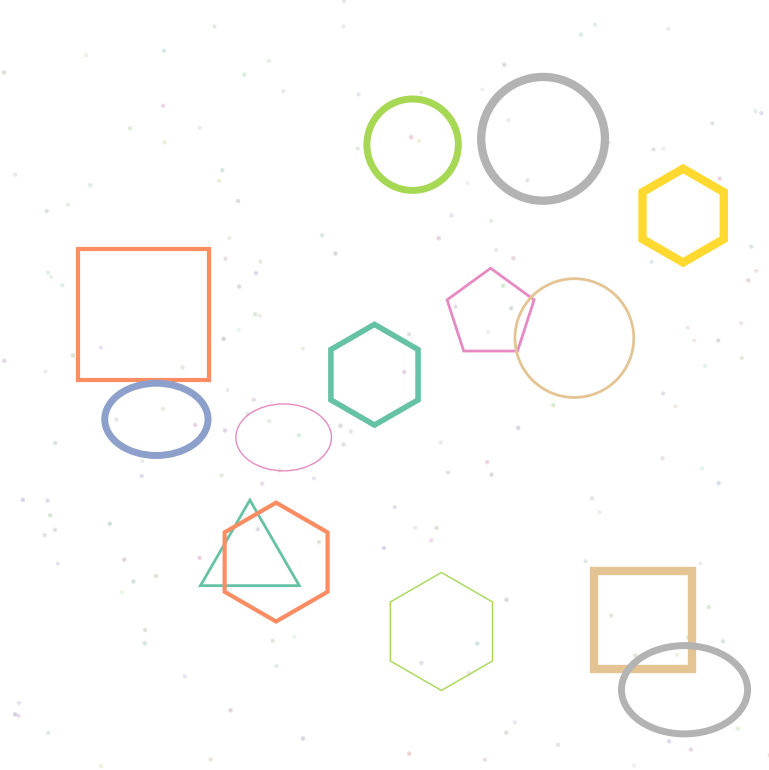[{"shape": "triangle", "thickness": 1, "radius": 0.37, "center": [0.325, 0.276]}, {"shape": "hexagon", "thickness": 2, "radius": 0.33, "center": [0.486, 0.513]}, {"shape": "square", "thickness": 1.5, "radius": 0.43, "center": [0.187, 0.592]}, {"shape": "hexagon", "thickness": 1.5, "radius": 0.39, "center": [0.359, 0.27]}, {"shape": "oval", "thickness": 2.5, "radius": 0.34, "center": [0.203, 0.455]}, {"shape": "oval", "thickness": 0.5, "radius": 0.31, "center": [0.368, 0.432]}, {"shape": "pentagon", "thickness": 1, "radius": 0.3, "center": [0.637, 0.592]}, {"shape": "circle", "thickness": 2.5, "radius": 0.3, "center": [0.536, 0.812]}, {"shape": "hexagon", "thickness": 0.5, "radius": 0.38, "center": [0.573, 0.18]}, {"shape": "hexagon", "thickness": 3, "radius": 0.3, "center": [0.887, 0.72]}, {"shape": "square", "thickness": 3, "radius": 0.32, "center": [0.835, 0.194]}, {"shape": "circle", "thickness": 1, "radius": 0.39, "center": [0.746, 0.561]}, {"shape": "circle", "thickness": 3, "radius": 0.4, "center": [0.705, 0.82]}, {"shape": "oval", "thickness": 2.5, "radius": 0.41, "center": [0.889, 0.104]}]